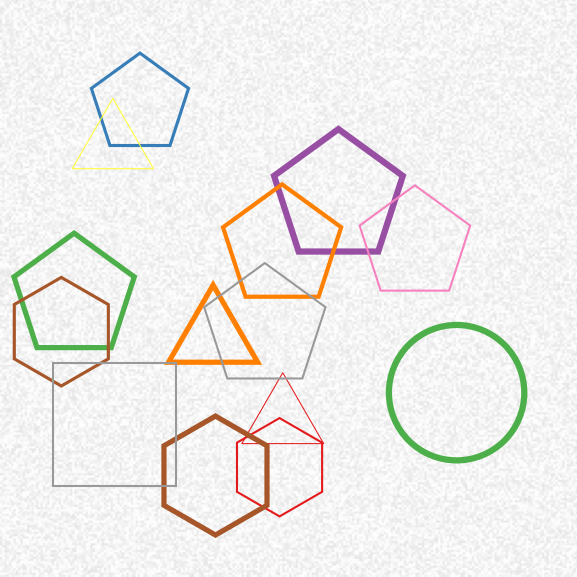[{"shape": "hexagon", "thickness": 1, "radius": 0.43, "center": [0.484, 0.19]}, {"shape": "triangle", "thickness": 0.5, "radius": 0.41, "center": [0.49, 0.272]}, {"shape": "pentagon", "thickness": 1.5, "radius": 0.44, "center": [0.242, 0.819]}, {"shape": "circle", "thickness": 3, "radius": 0.59, "center": [0.791, 0.319]}, {"shape": "pentagon", "thickness": 2.5, "radius": 0.55, "center": [0.128, 0.486]}, {"shape": "pentagon", "thickness": 3, "radius": 0.59, "center": [0.586, 0.658]}, {"shape": "pentagon", "thickness": 2, "radius": 0.54, "center": [0.488, 0.572]}, {"shape": "triangle", "thickness": 2.5, "radius": 0.45, "center": [0.369, 0.416]}, {"shape": "triangle", "thickness": 0.5, "radius": 0.41, "center": [0.195, 0.748]}, {"shape": "hexagon", "thickness": 1.5, "radius": 0.47, "center": [0.106, 0.425]}, {"shape": "hexagon", "thickness": 2.5, "radius": 0.52, "center": [0.373, 0.176]}, {"shape": "pentagon", "thickness": 1, "radius": 0.5, "center": [0.718, 0.577]}, {"shape": "pentagon", "thickness": 1, "radius": 0.55, "center": [0.459, 0.433]}, {"shape": "square", "thickness": 1, "radius": 0.53, "center": [0.198, 0.264]}]